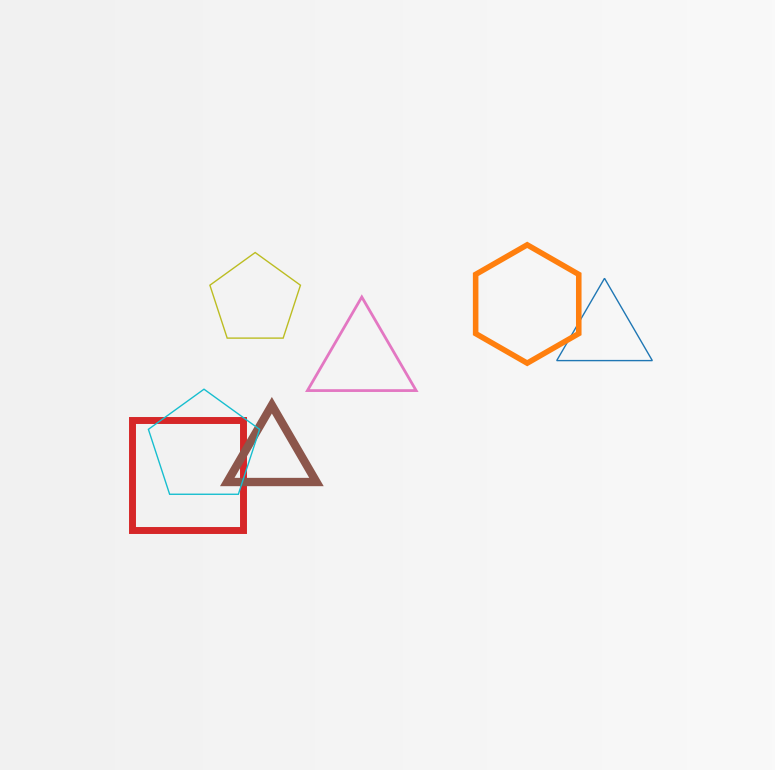[{"shape": "triangle", "thickness": 0.5, "radius": 0.36, "center": [0.78, 0.567]}, {"shape": "hexagon", "thickness": 2, "radius": 0.38, "center": [0.68, 0.605]}, {"shape": "square", "thickness": 2.5, "radius": 0.36, "center": [0.242, 0.384]}, {"shape": "triangle", "thickness": 3, "radius": 0.33, "center": [0.351, 0.407]}, {"shape": "triangle", "thickness": 1, "radius": 0.4, "center": [0.467, 0.533]}, {"shape": "pentagon", "thickness": 0.5, "radius": 0.31, "center": [0.329, 0.611]}, {"shape": "pentagon", "thickness": 0.5, "radius": 0.38, "center": [0.263, 0.419]}]